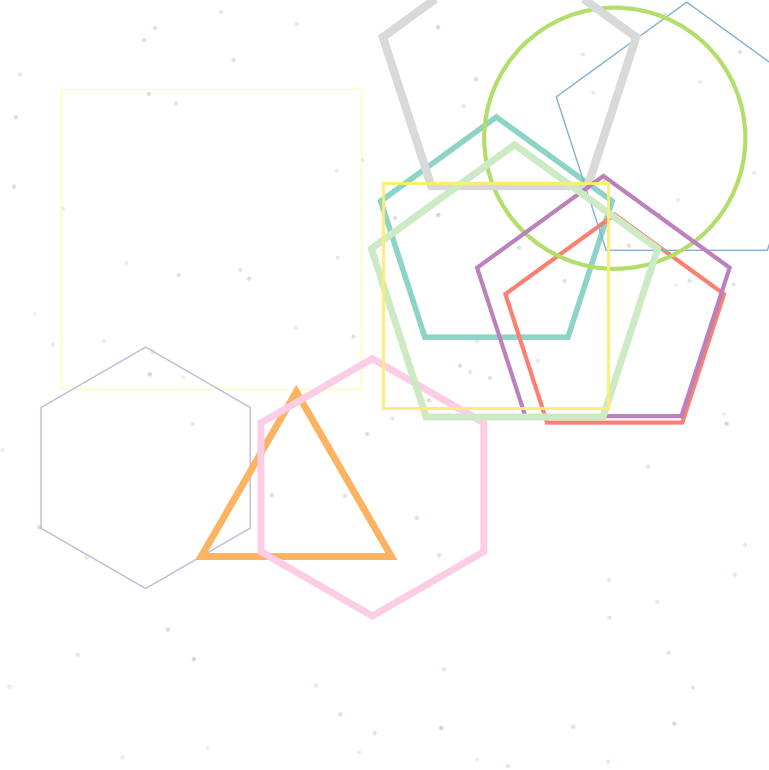[{"shape": "pentagon", "thickness": 2, "radius": 0.79, "center": [0.645, 0.69]}, {"shape": "square", "thickness": 0.5, "radius": 0.97, "center": [0.274, 0.69]}, {"shape": "hexagon", "thickness": 0.5, "radius": 0.78, "center": [0.189, 0.392]}, {"shape": "pentagon", "thickness": 1.5, "radius": 0.75, "center": [0.798, 0.572]}, {"shape": "pentagon", "thickness": 0.5, "radius": 0.89, "center": [0.892, 0.819]}, {"shape": "triangle", "thickness": 2.5, "radius": 0.71, "center": [0.385, 0.349]}, {"shape": "circle", "thickness": 1.5, "radius": 0.85, "center": [0.798, 0.821]}, {"shape": "hexagon", "thickness": 2.5, "radius": 0.84, "center": [0.484, 0.367]}, {"shape": "pentagon", "thickness": 3, "radius": 0.86, "center": [0.662, 0.898]}, {"shape": "pentagon", "thickness": 1.5, "radius": 0.86, "center": [0.784, 0.599]}, {"shape": "pentagon", "thickness": 2.5, "radius": 0.98, "center": [0.668, 0.617]}, {"shape": "square", "thickness": 1, "radius": 0.73, "center": [0.643, 0.616]}]